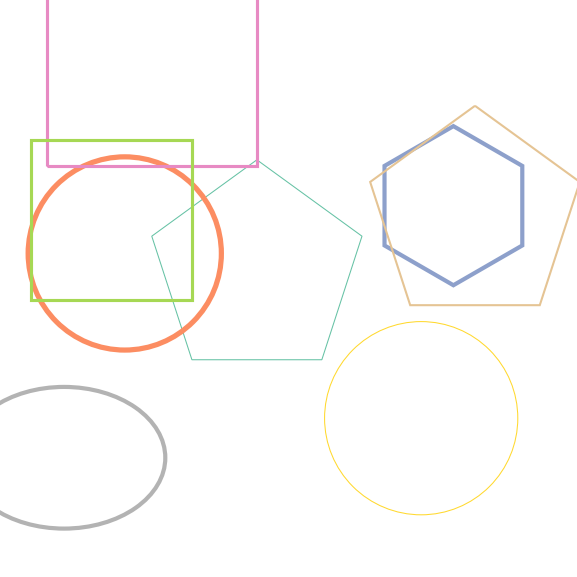[{"shape": "pentagon", "thickness": 0.5, "radius": 0.96, "center": [0.445, 0.531]}, {"shape": "circle", "thickness": 2.5, "radius": 0.84, "center": [0.216, 0.56]}, {"shape": "hexagon", "thickness": 2, "radius": 0.69, "center": [0.785, 0.643]}, {"shape": "square", "thickness": 1.5, "radius": 0.91, "center": [0.264, 0.894]}, {"shape": "square", "thickness": 1.5, "radius": 0.7, "center": [0.192, 0.618]}, {"shape": "circle", "thickness": 0.5, "radius": 0.84, "center": [0.729, 0.275]}, {"shape": "pentagon", "thickness": 1, "radius": 0.95, "center": [0.822, 0.625]}, {"shape": "oval", "thickness": 2, "radius": 0.88, "center": [0.111, 0.206]}]